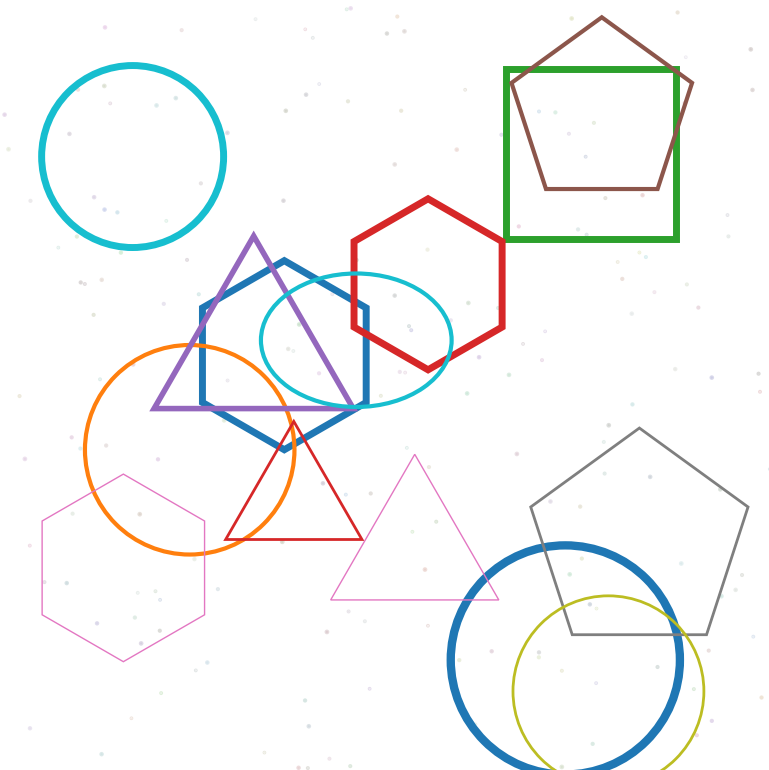[{"shape": "circle", "thickness": 3, "radius": 0.74, "center": [0.734, 0.143]}, {"shape": "hexagon", "thickness": 2.5, "radius": 0.61, "center": [0.369, 0.539]}, {"shape": "circle", "thickness": 1.5, "radius": 0.68, "center": [0.246, 0.416]}, {"shape": "square", "thickness": 2.5, "radius": 0.55, "center": [0.768, 0.8]}, {"shape": "triangle", "thickness": 1, "radius": 0.51, "center": [0.382, 0.35]}, {"shape": "hexagon", "thickness": 2.5, "radius": 0.56, "center": [0.556, 0.631]}, {"shape": "triangle", "thickness": 2, "radius": 0.75, "center": [0.329, 0.544]}, {"shape": "pentagon", "thickness": 1.5, "radius": 0.62, "center": [0.782, 0.854]}, {"shape": "triangle", "thickness": 0.5, "radius": 0.63, "center": [0.539, 0.284]}, {"shape": "hexagon", "thickness": 0.5, "radius": 0.61, "center": [0.16, 0.262]}, {"shape": "pentagon", "thickness": 1, "radius": 0.74, "center": [0.83, 0.296]}, {"shape": "circle", "thickness": 1, "radius": 0.62, "center": [0.79, 0.102]}, {"shape": "oval", "thickness": 1.5, "radius": 0.62, "center": [0.463, 0.558]}, {"shape": "circle", "thickness": 2.5, "radius": 0.59, "center": [0.172, 0.797]}]